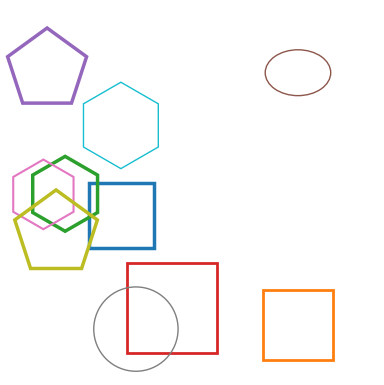[{"shape": "square", "thickness": 2.5, "radius": 0.42, "center": [0.317, 0.441]}, {"shape": "square", "thickness": 2, "radius": 0.46, "center": [0.775, 0.155]}, {"shape": "hexagon", "thickness": 2.5, "radius": 0.49, "center": [0.169, 0.497]}, {"shape": "square", "thickness": 2, "radius": 0.58, "center": [0.446, 0.2]}, {"shape": "pentagon", "thickness": 2.5, "radius": 0.54, "center": [0.122, 0.819]}, {"shape": "oval", "thickness": 1, "radius": 0.43, "center": [0.774, 0.811]}, {"shape": "hexagon", "thickness": 1.5, "radius": 0.45, "center": [0.113, 0.495]}, {"shape": "circle", "thickness": 1, "radius": 0.55, "center": [0.353, 0.145]}, {"shape": "pentagon", "thickness": 2.5, "radius": 0.56, "center": [0.146, 0.394]}, {"shape": "hexagon", "thickness": 1, "radius": 0.56, "center": [0.314, 0.674]}]